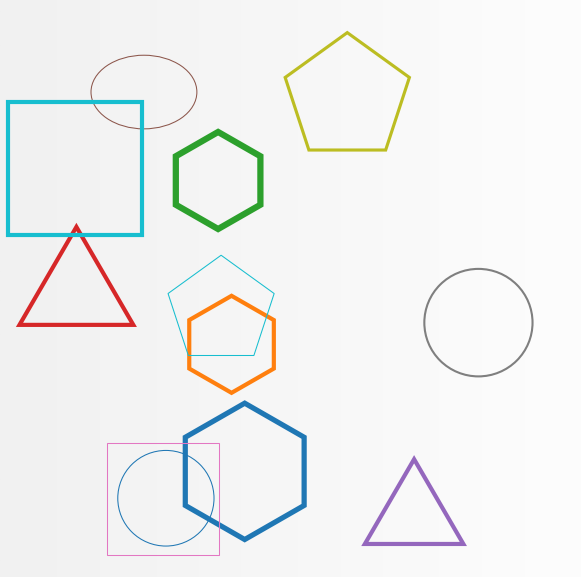[{"shape": "circle", "thickness": 0.5, "radius": 0.41, "center": [0.285, 0.136]}, {"shape": "hexagon", "thickness": 2.5, "radius": 0.59, "center": [0.421, 0.183]}, {"shape": "hexagon", "thickness": 2, "radius": 0.42, "center": [0.398, 0.403]}, {"shape": "hexagon", "thickness": 3, "radius": 0.42, "center": [0.375, 0.687]}, {"shape": "triangle", "thickness": 2, "radius": 0.57, "center": [0.131, 0.493]}, {"shape": "triangle", "thickness": 2, "radius": 0.49, "center": [0.712, 0.106]}, {"shape": "oval", "thickness": 0.5, "radius": 0.46, "center": [0.248, 0.84]}, {"shape": "square", "thickness": 0.5, "radius": 0.48, "center": [0.281, 0.135]}, {"shape": "circle", "thickness": 1, "radius": 0.47, "center": [0.823, 0.44]}, {"shape": "pentagon", "thickness": 1.5, "radius": 0.56, "center": [0.597, 0.83]}, {"shape": "square", "thickness": 2, "radius": 0.57, "center": [0.129, 0.707]}, {"shape": "pentagon", "thickness": 0.5, "radius": 0.48, "center": [0.38, 0.461]}]